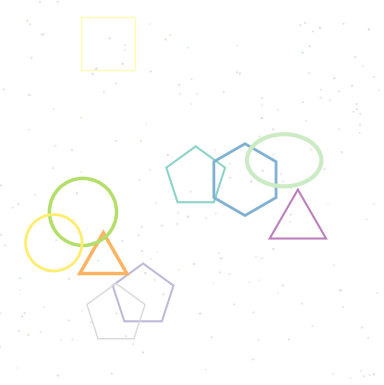[{"shape": "pentagon", "thickness": 1.5, "radius": 0.4, "center": [0.508, 0.54]}, {"shape": "square", "thickness": 1, "radius": 0.35, "center": [0.28, 0.887]}, {"shape": "pentagon", "thickness": 1.5, "radius": 0.42, "center": [0.372, 0.233]}, {"shape": "hexagon", "thickness": 2, "radius": 0.47, "center": [0.636, 0.533]}, {"shape": "triangle", "thickness": 2.5, "radius": 0.35, "center": [0.268, 0.325]}, {"shape": "circle", "thickness": 2.5, "radius": 0.44, "center": [0.215, 0.45]}, {"shape": "pentagon", "thickness": 1, "radius": 0.4, "center": [0.301, 0.184]}, {"shape": "triangle", "thickness": 1.5, "radius": 0.42, "center": [0.774, 0.423]}, {"shape": "oval", "thickness": 3, "radius": 0.48, "center": [0.738, 0.584]}, {"shape": "circle", "thickness": 2, "radius": 0.37, "center": [0.14, 0.37]}]